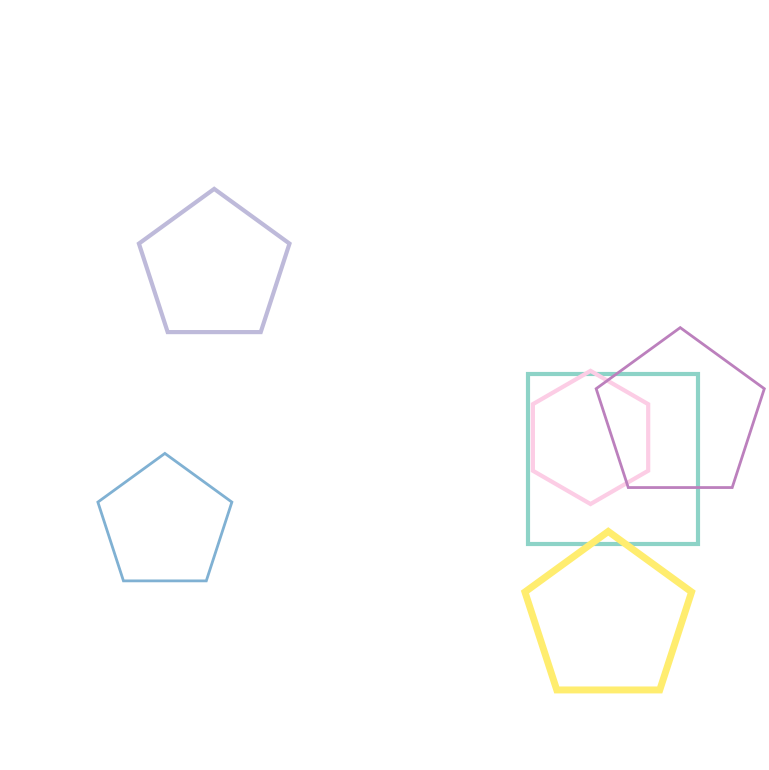[{"shape": "square", "thickness": 1.5, "radius": 0.55, "center": [0.796, 0.404]}, {"shape": "pentagon", "thickness": 1.5, "radius": 0.51, "center": [0.278, 0.652]}, {"shape": "pentagon", "thickness": 1, "radius": 0.46, "center": [0.214, 0.32]}, {"shape": "hexagon", "thickness": 1.5, "radius": 0.43, "center": [0.767, 0.432]}, {"shape": "pentagon", "thickness": 1, "radius": 0.57, "center": [0.883, 0.46]}, {"shape": "pentagon", "thickness": 2.5, "radius": 0.57, "center": [0.79, 0.196]}]